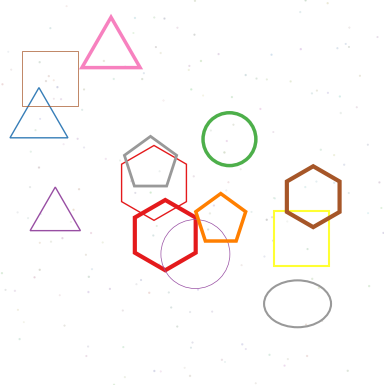[{"shape": "hexagon", "thickness": 3, "radius": 0.46, "center": [0.429, 0.389]}, {"shape": "hexagon", "thickness": 1, "radius": 0.49, "center": [0.4, 0.525]}, {"shape": "triangle", "thickness": 1, "radius": 0.43, "center": [0.101, 0.686]}, {"shape": "circle", "thickness": 2.5, "radius": 0.34, "center": [0.596, 0.638]}, {"shape": "circle", "thickness": 0.5, "radius": 0.45, "center": [0.508, 0.34]}, {"shape": "triangle", "thickness": 1, "radius": 0.38, "center": [0.144, 0.439]}, {"shape": "pentagon", "thickness": 2.5, "radius": 0.34, "center": [0.573, 0.429]}, {"shape": "square", "thickness": 1.5, "radius": 0.36, "center": [0.783, 0.38]}, {"shape": "hexagon", "thickness": 3, "radius": 0.4, "center": [0.814, 0.489]}, {"shape": "square", "thickness": 0.5, "radius": 0.36, "center": [0.13, 0.796]}, {"shape": "triangle", "thickness": 2.5, "radius": 0.44, "center": [0.288, 0.868]}, {"shape": "oval", "thickness": 1.5, "radius": 0.43, "center": [0.773, 0.211]}, {"shape": "pentagon", "thickness": 2, "radius": 0.36, "center": [0.391, 0.574]}]